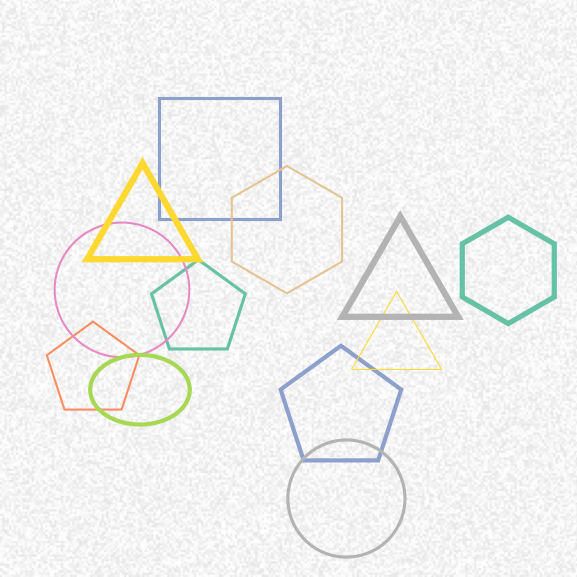[{"shape": "pentagon", "thickness": 1.5, "radius": 0.43, "center": [0.344, 0.464]}, {"shape": "hexagon", "thickness": 2.5, "radius": 0.46, "center": [0.88, 0.531]}, {"shape": "pentagon", "thickness": 1, "radius": 0.42, "center": [0.161, 0.358]}, {"shape": "pentagon", "thickness": 2, "radius": 0.55, "center": [0.59, 0.291]}, {"shape": "square", "thickness": 1.5, "radius": 0.52, "center": [0.38, 0.725]}, {"shape": "circle", "thickness": 1, "radius": 0.58, "center": [0.211, 0.497]}, {"shape": "oval", "thickness": 2, "radius": 0.43, "center": [0.242, 0.324]}, {"shape": "triangle", "thickness": 3, "radius": 0.55, "center": [0.247, 0.606]}, {"shape": "triangle", "thickness": 0.5, "radius": 0.45, "center": [0.687, 0.405]}, {"shape": "hexagon", "thickness": 1, "radius": 0.55, "center": [0.497, 0.601]}, {"shape": "triangle", "thickness": 3, "radius": 0.58, "center": [0.693, 0.508]}, {"shape": "circle", "thickness": 1.5, "radius": 0.51, "center": [0.6, 0.136]}]